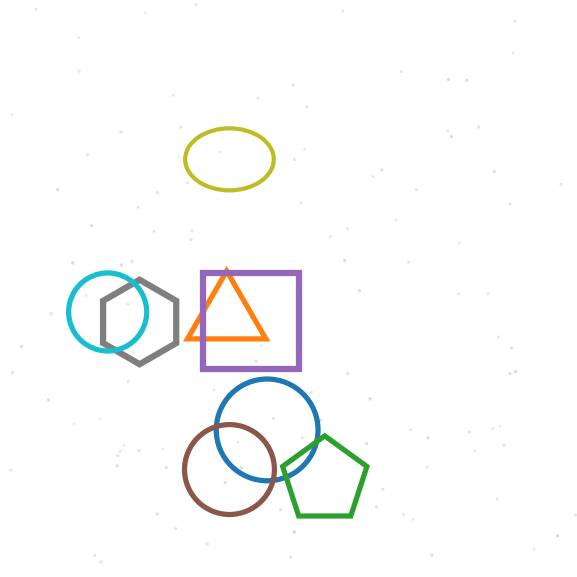[{"shape": "circle", "thickness": 2.5, "radius": 0.44, "center": [0.463, 0.255]}, {"shape": "triangle", "thickness": 2.5, "radius": 0.39, "center": [0.393, 0.452]}, {"shape": "pentagon", "thickness": 2.5, "radius": 0.38, "center": [0.562, 0.168]}, {"shape": "square", "thickness": 3, "radius": 0.42, "center": [0.434, 0.443]}, {"shape": "circle", "thickness": 2.5, "radius": 0.39, "center": [0.397, 0.186]}, {"shape": "hexagon", "thickness": 3, "radius": 0.37, "center": [0.242, 0.442]}, {"shape": "oval", "thickness": 2, "radius": 0.38, "center": [0.397, 0.723]}, {"shape": "circle", "thickness": 2.5, "radius": 0.34, "center": [0.186, 0.459]}]